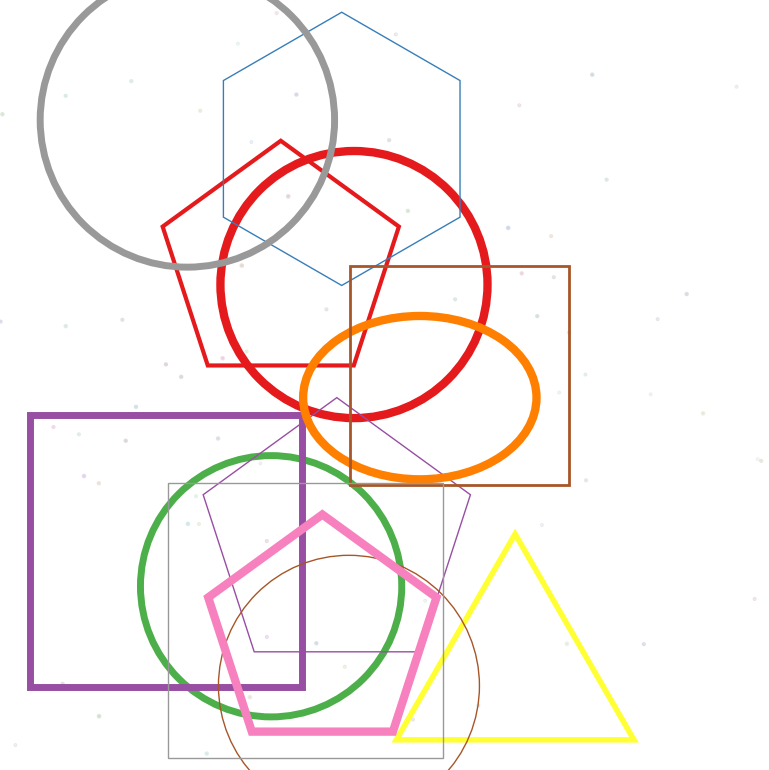[{"shape": "circle", "thickness": 3, "radius": 0.87, "center": [0.46, 0.63]}, {"shape": "pentagon", "thickness": 1.5, "radius": 0.81, "center": [0.365, 0.656]}, {"shape": "hexagon", "thickness": 0.5, "radius": 0.89, "center": [0.444, 0.807]}, {"shape": "circle", "thickness": 2.5, "radius": 0.85, "center": [0.352, 0.239]}, {"shape": "pentagon", "thickness": 0.5, "radius": 0.91, "center": [0.437, 0.301]}, {"shape": "square", "thickness": 2.5, "radius": 0.88, "center": [0.216, 0.284]}, {"shape": "oval", "thickness": 3, "radius": 0.76, "center": [0.545, 0.484]}, {"shape": "triangle", "thickness": 2, "radius": 0.89, "center": [0.669, 0.128]}, {"shape": "square", "thickness": 1, "radius": 0.71, "center": [0.597, 0.512]}, {"shape": "circle", "thickness": 0.5, "radius": 0.85, "center": [0.453, 0.109]}, {"shape": "pentagon", "thickness": 3, "radius": 0.78, "center": [0.419, 0.176]}, {"shape": "circle", "thickness": 2.5, "radius": 0.96, "center": [0.243, 0.844]}, {"shape": "square", "thickness": 0.5, "radius": 0.89, "center": [0.397, 0.194]}]